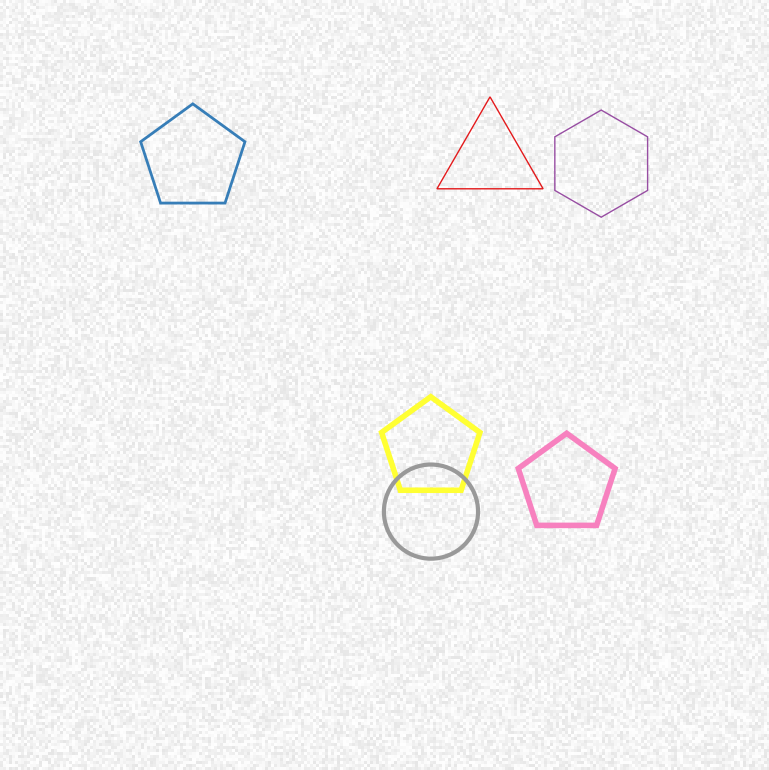[{"shape": "triangle", "thickness": 0.5, "radius": 0.4, "center": [0.636, 0.795]}, {"shape": "pentagon", "thickness": 1, "radius": 0.36, "center": [0.25, 0.794]}, {"shape": "hexagon", "thickness": 0.5, "radius": 0.35, "center": [0.781, 0.788]}, {"shape": "pentagon", "thickness": 2, "radius": 0.34, "center": [0.559, 0.418]}, {"shape": "pentagon", "thickness": 2, "radius": 0.33, "center": [0.736, 0.371]}, {"shape": "circle", "thickness": 1.5, "radius": 0.31, "center": [0.56, 0.336]}]